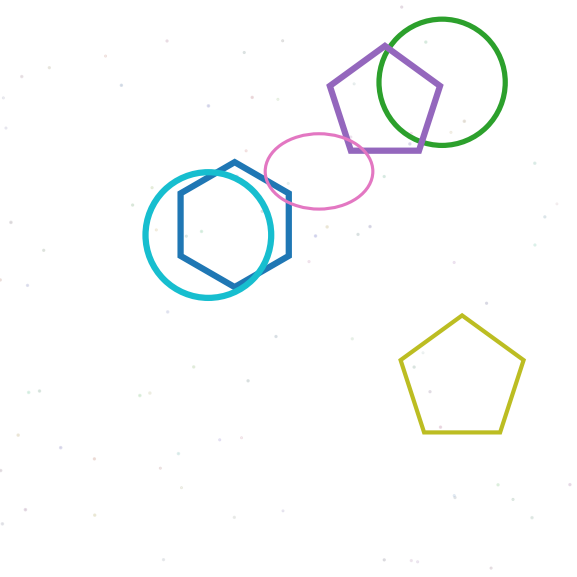[{"shape": "hexagon", "thickness": 3, "radius": 0.54, "center": [0.406, 0.61]}, {"shape": "circle", "thickness": 2.5, "radius": 0.55, "center": [0.766, 0.857]}, {"shape": "pentagon", "thickness": 3, "radius": 0.5, "center": [0.667, 0.819]}, {"shape": "oval", "thickness": 1.5, "radius": 0.47, "center": [0.552, 0.702]}, {"shape": "pentagon", "thickness": 2, "radius": 0.56, "center": [0.8, 0.341]}, {"shape": "circle", "thickness": 3, "radius": 0.54, "center": [0.361, 0.592]}]